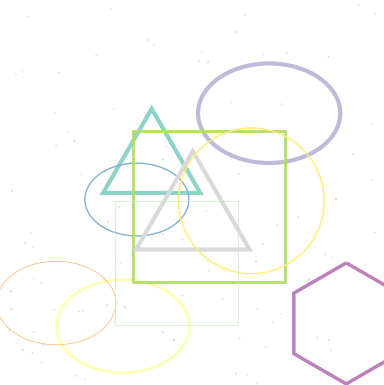[{"shape": "triangle", "thickness": 3, "radius": 0.73, "center": [0.394, 0.572]}, {"shape": "oval", "thickness": 2, "radius": 0.86, "center": [0.319, 0.153]}, {"shape": "oval", "thickness": 3, "radius": 0.92, "center": [0.699, 0.706]}, {"shape": "oval", "thickness": 1, "radius": 0.68, "center": [0.356, 0.482]}, {"shape": "oval", "thickness": 0.5, "radius": 0.77, "center": [0.146, 0.213]}, {"shape": "square", "thickness": 2, "radius": 0.98, "center": [0.543, 0.464]}, {"shape": "triangle", "thickness": 3, "radius": 0.85, "center": [0.501, 0.437]}, {"shape": "hexagon", "thickness": 2.5, "radius": 0.79, "center": [0.899, 0.16]}, {"shape": "square", "thickness": 0.5, "radius": 0.8, "center": [0.458, 0.317]}, {"shape": "circle", "thickness": 1, "radius": 0.95, "center": [0.653, 0.478]}]